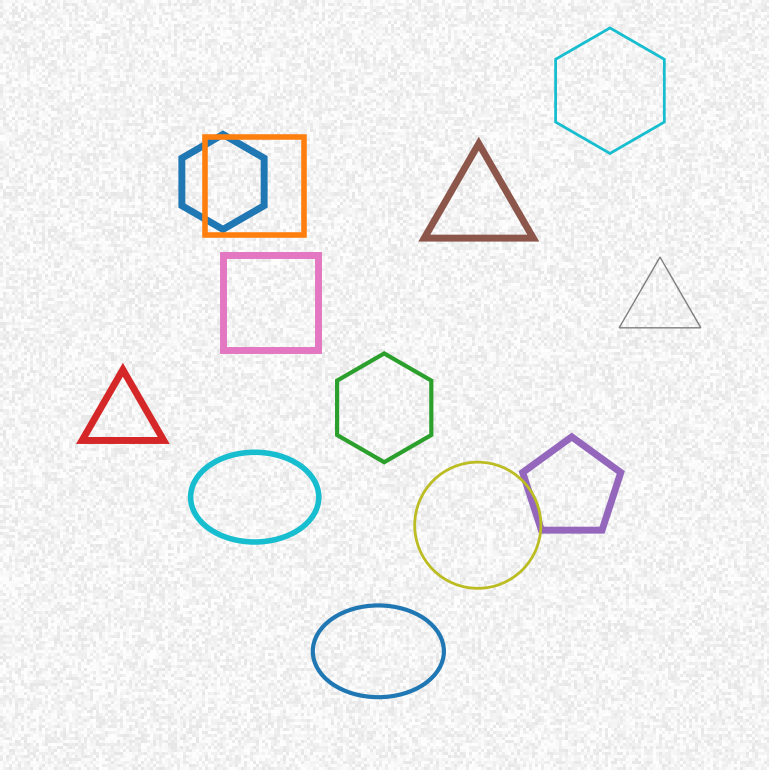[{"shape": "oval", "thickness": 1.5, "radius": 0.43, "center": [0.491, 0.154]}, {"shape": "hexagon", "thickness": 2.5, "radius": 0.31, "center": [0.29, 0.764]}, {"shape": "square", "thickness": 2, "radius": 0.32, "center": [0.331, 0.759]}, {"shape": "hexagon", "thickness": 1.5, "radius": 0.35, "center": [0.499, 0.47]}, {"shape": "triangle", "thickness": 2.5, "radius": 0.31, "center": [0.16, 0.459]}, {"shape": "pentagon", "thickness": 2.5, "radius": 0.33, "center": [0.743, 0.366]}, {"shape": "triangle", "thickness": 2.5, "radius": 0.41, "center": [0.622, 0.732]}, {"shape": "square", "thickness": 2.5, "radius": 0.31, "center": [0.351, 0.607]}, {"shape": "triangle", "thickness": 0.5, "radius": 0.31, "center": [0.857, 0.605]}, {"shape": "circle", "thickness": 1, "radius": 0.41, "center": [0.621, 0.318]}, {"shape": "oval", "thickness": 2, "radius": 0.42, "center": [0.331, 0.354]}, {"shape": "hexagon", "thickness": 1, "radius": 0.41, "center": [0.792, 0.882]}]